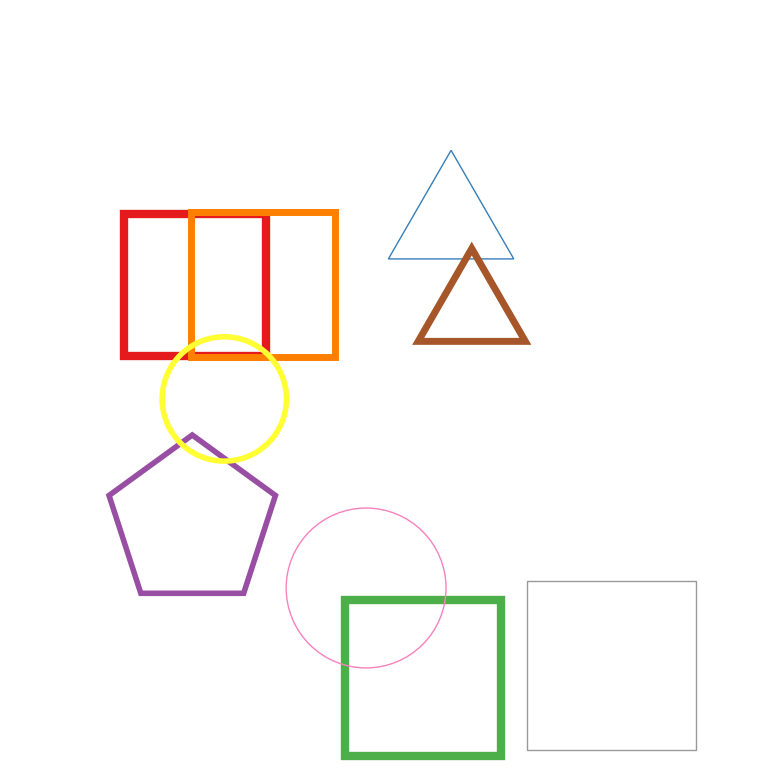[{"shape": "square", "thickness": 3, "radius": 0.46, "center": [0.254, 0.63]}, {"shape": "triangle", "thickness": 0.5, "radius": 0.47, "center": [0.586, 0.711]}, {"shape": "square", "thickness": 3, "radius": 0.51, "center": [0.549, 0.119]}, {"shape": "pentagon", "thickness": 2, "radius": 0.57, "center": [0.25, 0.321]}, {"shape": "square", "thickness": 2.5, "radius": 0.47, "center": [0.342, 0.631]}, {"shape": "circle", "thickness": 2, "radius": 0.4, "center": [0.291, 0.482]}, {"shape": "triangle", "thickness": 2.5, "radius": 0.4, "center": [0.613, 0.597]}, {"shape": "circle", "thickness": 0.5, "radius": 0.52, "center": [0.475, 0.236]}, {"shape": "square", "thickness": 0.5, "radius": 0.55, "center": [0.794, 0.136]}]